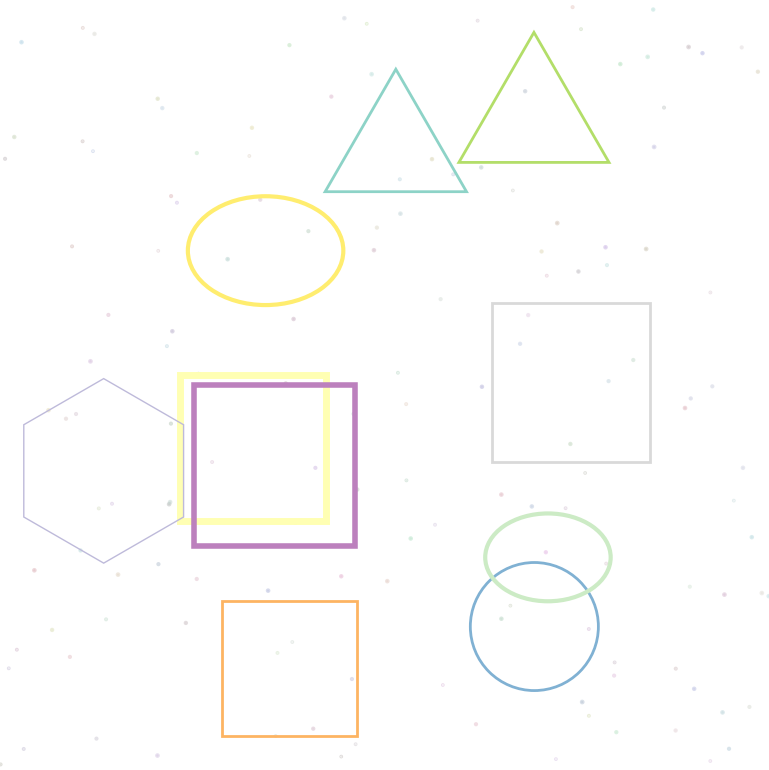[{"shape": "triangle", "thickness": 1, "radius": 0.53, "center": [0.514, 0.804]}, {"shape": "square", "thickness": 2.5, "radius": 0.47, "center": [0.329, 0.418]}, {"shape": "hexagon", "thickness": 0.5, "radius": 0.6, "center": [0.135, 0.388]}, {"shape": "circle", "thickness": 1, "radius": 0.42, "center": [0.694, 0.186]}, {"shape": "square", "thickness": 1, "radius": 0.44, "center": [0.375, 0.131]}, {"shape": "triangle", "thickness": 1, "radius": 0.56, "center": [0.693, 0.845]}, {"shape": "square", "thickness": 1, "radius": 0.51, "center": [0.741, 0.503]}, {"shape": "square", "thickness": 2, "radius": 0.52, "center": [0.357, 0.396]}, {"shape": "oval", "thickness": 1.5, "radius": 0.41, "center": [0.712, 0.276]}, {"shape": "oval", "thickness": 1.5, "radius": 0.5, "center": [0.345, 0.674]}]